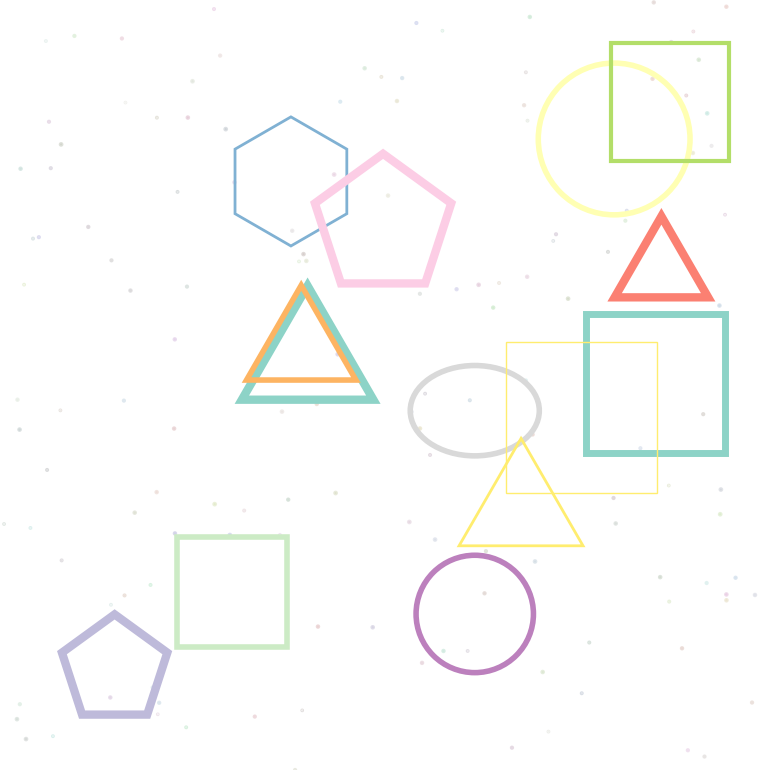[{"shape": "square", "thickness": 2.5, "radius": 0.45, "center": [0.851, 0.502]}, {"shape": "triangle", "thickness": 3, "radius": 0.49, "center": [0.399, 0.53]}, {"shape": "circle", "thickness": 2, "radius": 0.49, "center": [0.798, 0.82]}, {"shape": "pentagon", "thickness": 3, "radius": 0.36, "center": [0.149, 0.13]}, {"shape": "triangle", "thickness": 3, "radius": 0.35, "center": [0.859, 0.649]}, {"shape": "hexagon", "thickness": 1, "radius": 0.42, "center": [0.378, 0.764]}, {"shape": "triangle", "thickness": 2, "radius": 0.41, "center": [0.391, 0.547]}, {"shape": "square", "thickness": 1.5, "radius": 0.38, "center": [0.87, 0.867]}, {"shape": "pentagon", "thickness": 3, "radius": 0.47, "center": [0.497, 0.707]}, {"shape": "oval", "thickness": 2, "radius": 0.42, "center": [0.617, 0.467]}, {"shape": "circle", "thickness": 2, "radius": 0.38, "center": [0.617, 0.203]}, {"shape": "square", "thickness": 2, "radius": 0.36, "center": [0.301, 0.231]}, {"shape": "square", "thickness": 0.5, "radius": 0.49, "center": [0.755, 0.458]}, {"shape": "triangle", "thickness": 1, "radius": 0.46, "center": [0.677, 0.338]}]